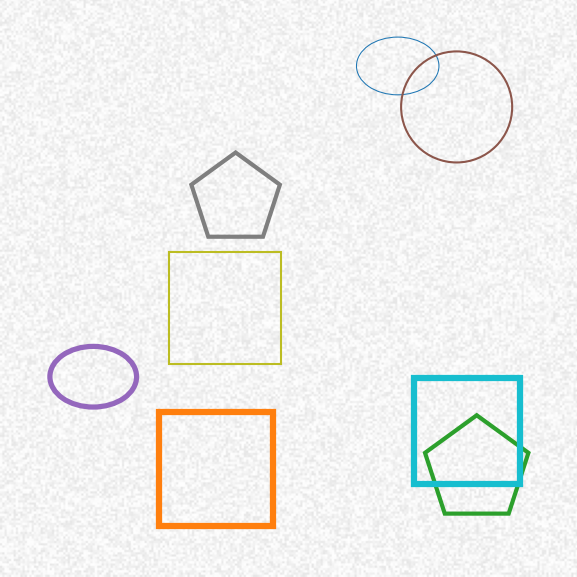[{"shape": "oval", "thickness": 0.5, "radius": 0.36, "center": [0.689, 0.885]}, {"shape": "square", "thickness": 3, "radius": 0.49, "center": [0.375, 0.187]}, {"shape": "pentagon", "thickness": 2, "radius": 0.47, "center": [0.825, 0.186]}, {"shape": "oval", "thickness": 2.5, "radius": 0.38, "center": [0.161, 0.347]}, {"shape": "circle", "thickness": 1, "radius": 0.48, "center": [0.791, 0.814]}, {"shape": "pentagon", "thickness": 2, "radius": 0.4, "center": [0.408, 0.654]}, {"shape": "square", "thickness": 1, "radius": 0.48, "center": [0.39, 0.466]}, {"shape": "square", "thickness": 3, "radius": 0.46, "center": [0.809, 0.252]}]